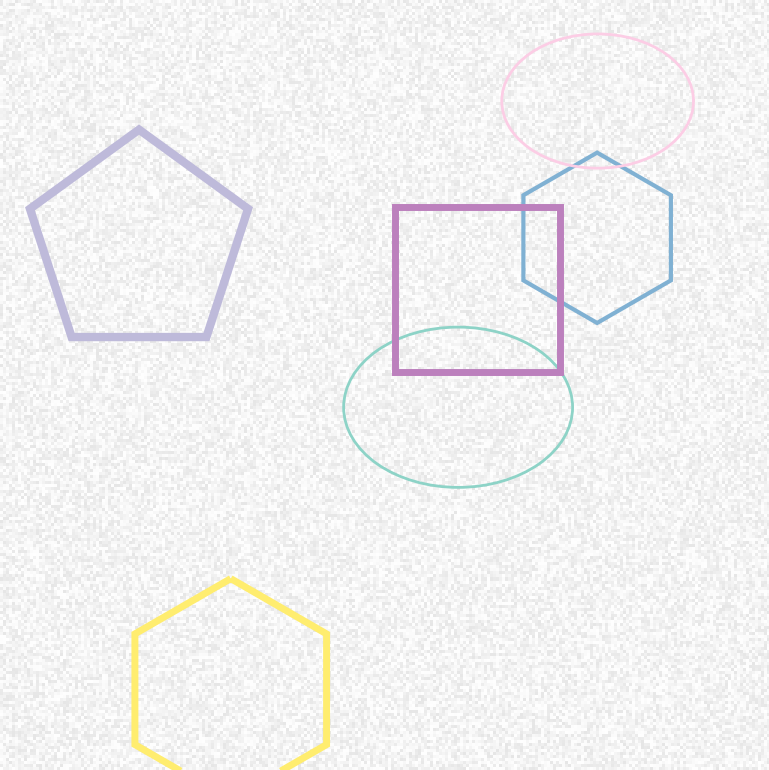[{"shape": "oval", "thickness": 1, "radius": 0.74, "center": [0.595, 0.471]}, {"shape": "pentagon", "thickness": 3, "radius": 0.74, "center": [0.181, 0.683]}, {"shape": "hexagon", "thickness": 1.5, "radius": 0.55, "center": [0.776, 0.691]}, {"shape": "oval", "thickness": 1, "radius": 0.62, "center": [0.776, 0.869]}, {"shape": "square", "thickness": 2.5, "radius": 0.54, "center": [0.621, 0.624]}, {"shape": "hexagon", "thickness": 2.5, "radius": 0.72, "center": [0.3, 0.105]}]